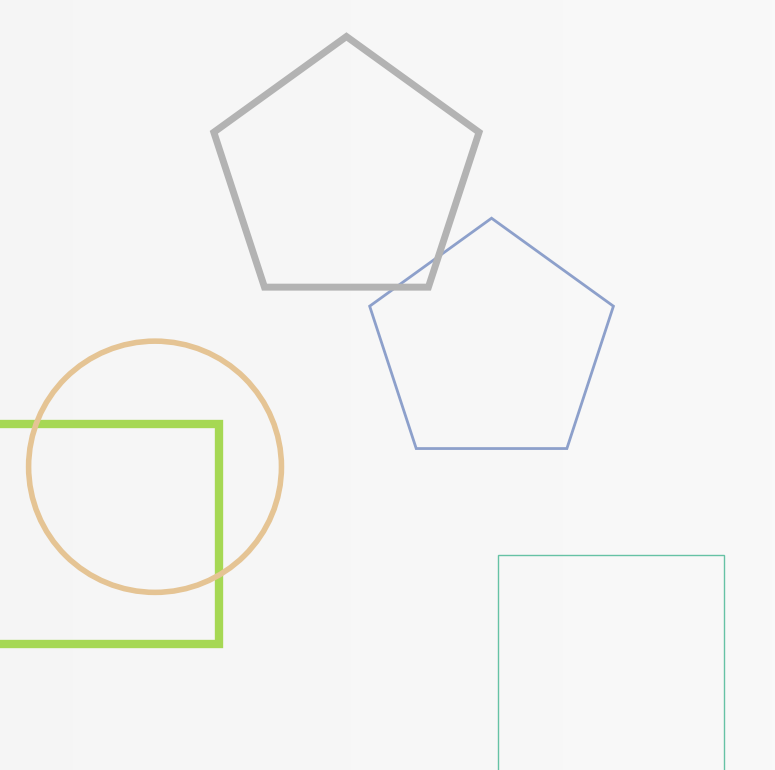[{"shape": "square", "thickness": 0.5, "radius": 0.73, "center": [0.789, 0.133]}, {"shape": "pentagon", "thickness": 1, "radius": 0.83, "center": [0.634, 0.551]}, {"shape": "square", "thickness": 3, "radius": 0.71, "center": [0.14, 0.307]}, {"shape": "circle", "thickness": 2, "radius": 0.82, "center": [0.2, 0.394]}, {"shape": "pentagon", "thickness": 2.5, "radius": 0.9, "center": [0.447, 0.773]}]